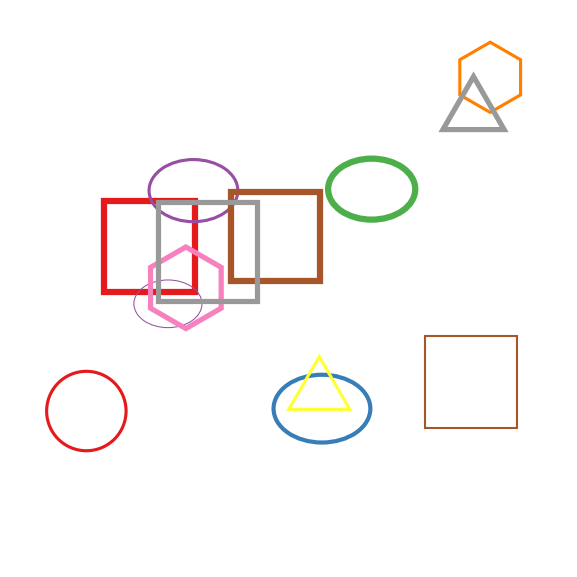[{"shape": "circle", "thickness": 1.5, "radius": 0.34, "center": [0.15, 0.287]}, {"shape": "square", "thickness": 3, "radius": 0.39, "center": [0.259, 0.573]}, {"shape": "oval", "thickness": 2, "radius": 0.42, "center": [0.557, 0.292]}, {"shape": "oval", "thickness": 3, "radius": 0.38, "center": [0.644, 0.672]}, {"shape": "oval", "thickness": 1.5, "radius": 0.38, "center": [0.335, 0.669]}, {"shape": "oval", "thickness": 0.5, "radius": 0.29, "center": [0.291, 0.473]}, {"shape": "hexagon", "thickness": 1.5, "radius": 0.3, "center": [0.849, 0.865]}, {"shape": "triangle", "thickness": 1.5, "radius": 0.3, "center": [0.553, 0.321]}, {"shape": "square", "thickness": 1, "radius": 0.4, "center": [0.816, 0.337]}, {"shape": "square", "thickness": 3, "radius": 0.38, "center": [0.477, 0.59]}, {"shape": "hexagon", "thickness": 2.5, "radius": 0.35, "center": [0.322, 0.501]}, {"shape": "square", "thickness": 2.5, "radius": 0.43, "center": [0.36, 0.564]}, {"shape": "triangle", "thickness": 2.5, "radius": 0.31, "center": [0.82, 0.805]}]